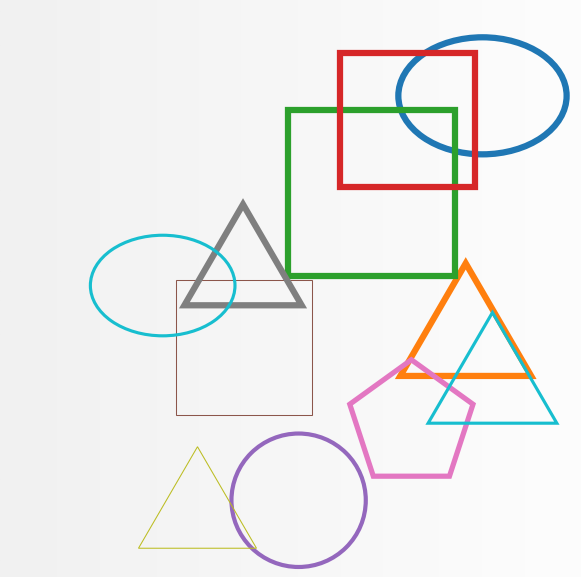[{"shape": "oval", "thickness": 3, "radius": 0.72, "center": [0.83, 0.833]}, {"shape": "triangle", "thickness": 3, "radius": 0.65, "center": [0.801, 0.413]}, {"shape": "square", "thickness": 3, "radius": 0.72, "center": [0.639, 0.664]}, {"shape": "square", "thickness": 3, "radius": 0.58, "center": [0.701, 0.792]}, {"shape": "circle", "thickness": 2, "radius": 0.58, "center": [0.514, 0.133]}, {"shape": "square", "thickness": 0.5, "radius": 0.58, "center": [0.42, 0.398]}, {"shape": "pentagon", "thickness": 2.5, "radius": 0.56, "center": [0.708, 0.265]}, {"shape": "triangle", "thickness": 3, "radius": 0.58, "center": [0.418, 0.529]}, {"shape": "triangle", "thickness": 0.5, "radius": 0.59, "center": [0.34, 0.108]}, {"shape": "oval", "thickness": 1.5, "radius": 0.62, "center": [0.28, 0.505]}, {"shape": "triangle", "thickness": 1.5, "radius": 0.64, "center": [0.847, 0.33]}]